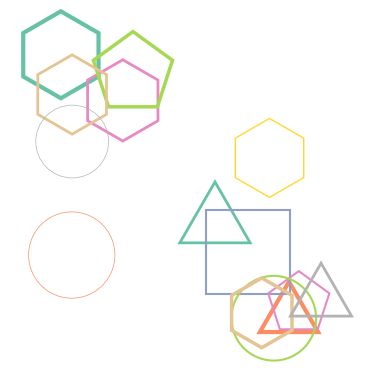[{"shape": "triangle", "thickness": 2, "radius": 0.53, "center": [0.558, 0.422]}, {"shape": "hexagon", "thickness": 3, "radius": 0.56, "center": [0.158, 0.858]}, {"shape": "triangle", "thickness": 3, "radius": 0.44, "center": [0.751, 0.181]}, {"shape": "circle", "thickness": 0.5, "radius": 0.56, "center": [0.186, 0.338]}, {"shape": "square", "thickness": 1.5, "radius": 0.54, "center": [0.644, 0.346]}, {"shape": "hexagon", "thickness": 2, "radius": 0.53, "center": [0.319, 0.739]}, {"shape": "pentagon", "thickness": 1.5, "radius": 0.42, "center": [0.776, 0.212]}, {"shape": "pentagon", "thickness": 2.5, "radius": 0.54, "center": [0.345, 0.81]}, {"shape": "circle", "thickness": 1.5, "radius": 0.55, "center": [0.711, 0.173]}, {"shape": "hexagon", "thickness": 1, "radius": 0.51, "center": [0.7, 0.59]}, {"shape": "hexagon", "thickness": 2, "radius": 0.52, "center": [0.187, 0.755]}, {"shape": "hexagon", "thickness": 2.5, "radius": 0.45, "center": [0.68, 0.187]}, {"shape": "circle", "thickness": 0.5, "radius": 0.47, "center": [0.187, 0.632]}, {"shape": "triangle", "thickness": 2, "radius": 0.46, "center": [0.834, 0.225]}]